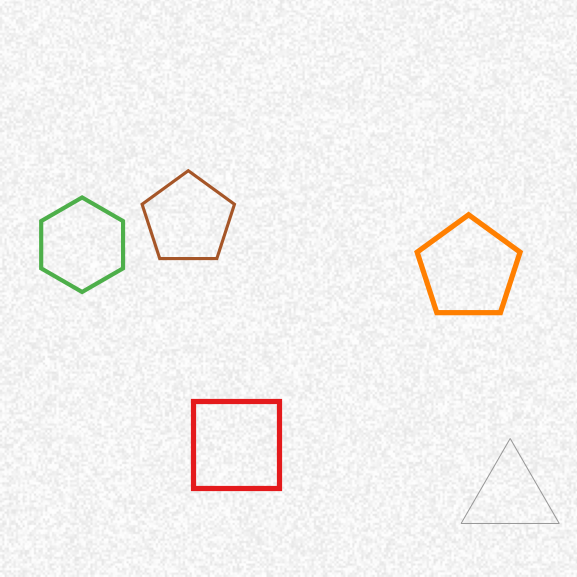[{"shape": "square", "thickness": 2.5, "radius": 0.38, "center": [0.409, 0.229]}, {"shape": "hexagon", "thickness": 2, "radius": 0.41, "center": [0.142, 0.575]}, {"shape": "pentagon", "thickness": 2.5, "radius": 0.47, "center": [0.811, 0.534]}, {"shape": "pentagon", "thickness": 1.5, "radius": 0.42, "center": [0.326, 0.619]}, {"shape": "triangle", "thickness": 0.5, "radius": 0.49, "center": [0.883, 0.142]}]